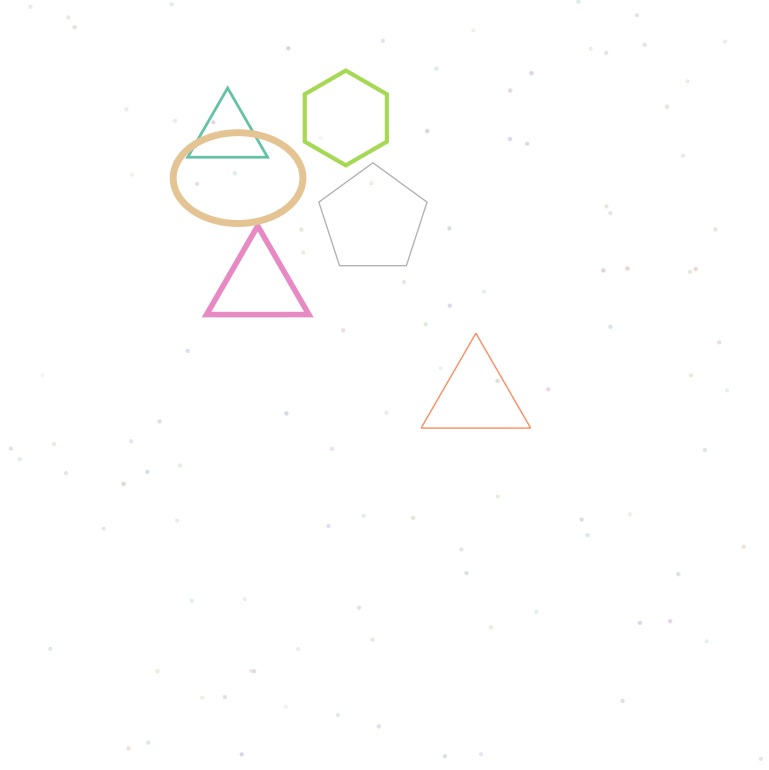[{"shape": "triangle", "thickness": 1, "radius": 0.3, "center": [0.296, 0.826]}, {"shape": "triangle", "thickness": 0.5, "radius": 0.41, "center": [0.618, 0.485]}, {"shape": "triangle", "thickness": 2, "radius": 0.38, "center": [0.335, 0.63]}, {"shape": "hexagon", "thickness": 1.5, "radius": 0.31, "center": [0.449, 0.847]}, {"shape": "oval", "thickness": 2.5, "radius": 0.42, "center": [0.309, 0.769]}, {"shape": "pentagon", "thickness": 0.5, "radius": 0.37, "center": [0.484, 0.715]}]